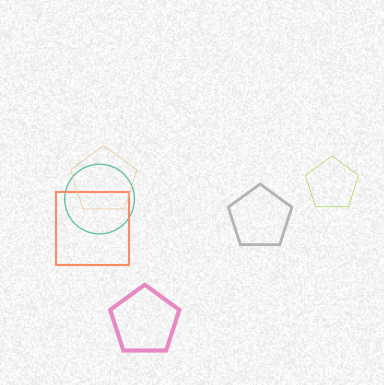[{"shape": "circle", "thickness": 1, "radius": 0.45, "center": [0.259, 0.483]}, {"shape": "square", "thickness": 1.5, "radius": 0.47, "center": [0.241, 0.405]}, {"shape": "pentagon", "thickness": 3, "radius": 0.47, "center": [0.376, 0.166]}, {"shape": "pentagon", "thickness": 0.5, "radius": 0.36, "center": [0.862, 0.522]}, {"shape": "pentagon", "thickness": 0.5, "radius": 0.45, "center": [0.269, 0.531]}, {"shape": "pentagon", "thickness": 2, "radius": 0.43, "center": [0.675, 0.435]}]